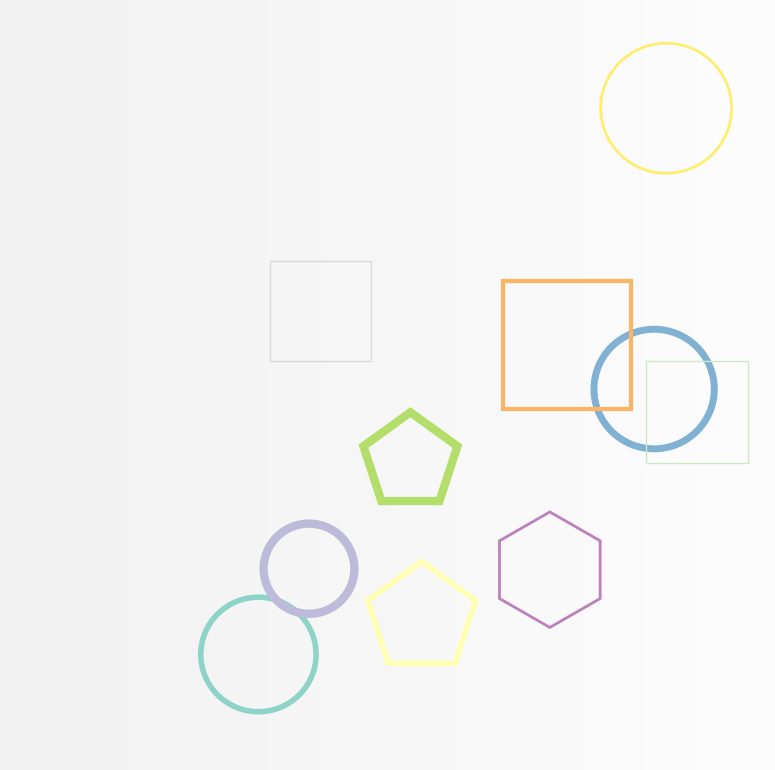[{"shape": "circle", "thickness": 2, "radius": 0.37, "center": [0.333, 0.15]}, {"shape": "pentagon", "thickness": 2, "radius": 0.37, "center": [0.544, 0.198]}, {"shape": "circle", "thickness": 3, "radius": 0.29, "center": [0.399, 0.261]}, {"shape": "circle", "thickness": 2.5, "radius": 0.39, "center": [0.844, 0.495]}, {"shape": "square", "thickness": 1.5, "radius": 0.41, "center": [0.732, 0.552]}, {"shape": "pentagon", "thickness": 3, "radius": 0.32, "center": [0.53, 0.401]}, {"shape": "square", "thickness": 0.5, "radius": 0.32, "center": [0.414, 0.596]}, {"shape": "hexagon", "thickness": 1, "radius": 0.37, "center": [0.709, 0.26]}, {"shape": "square", "thickness": 0.5, "radius": 0.33, "center": [0.899, 0.465]}, {"shape": "circle", "thickness": 1, "radius": 0.42, "center": [0.86, 0.859]}]